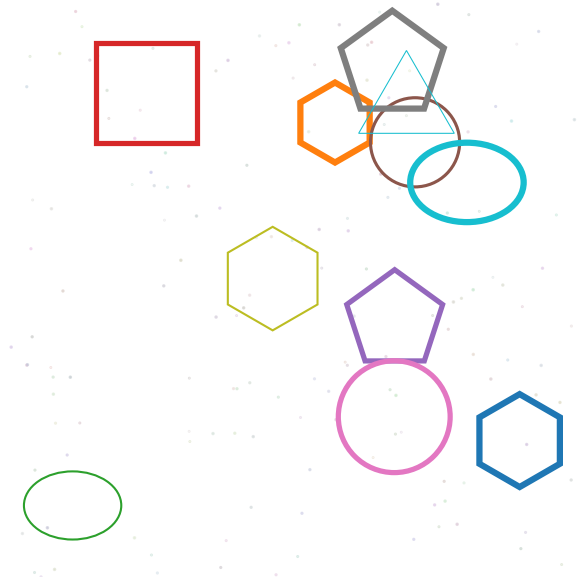[{"shape": "hexagon", "thickness": 3, "radius": 0.4, "center": [0.9, 0.236]}, {"shape": "hexagon", "thickness": 3, "radius": 0.35, "center": [0.58, 0.787]}, {"shape": "oval", "thickness": 1, "radius": 0.42, "center": [0.126, 0.124]}, {"shape": "square", "thickness": 2.5, "radius": 0.44, "center": [0.254, 0.838]}, {"shape": "pentagon", "thickness": 2.5, "radius": 0.44, "center": [0.683, 0.445]}, {"shape": "circle", "thickness": 1.5, "radius": 0.39, "center": [0.719, 0.753]}, {"shape": "circle", "thickness": 2.5, "radius": 0.48, "center": [0.683, 0.278]}, {"shape": "pentagon", "thickness": 3, "radius": 0.47, "center": [0.679, 0.887]}, {"shape": "hexagon", "thickness": 1, "radius": 0.45, "center": [0.472, 0.517]}, {"shape": "oval", "thickness": 3, "radius": 0.49, "center": [0.809, 0.683]}, {"shape": "triangle", "thickness": 0.5, "radius": 0.48, "center": [0.704, 0.816]}]